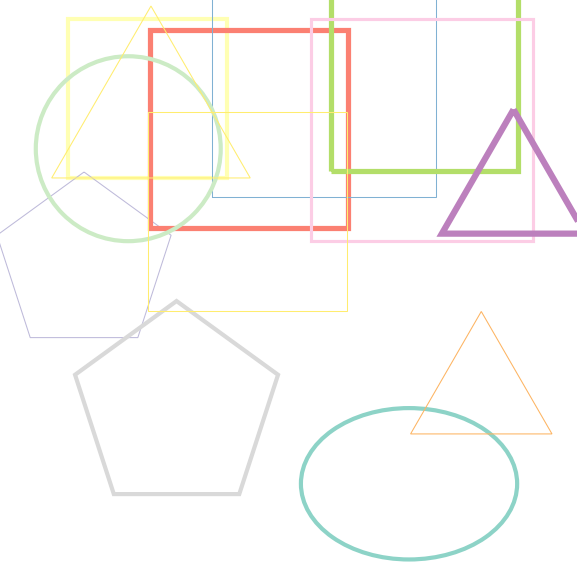[{"shape": "oval", "thickness": 2, "radius": 0.94, "center": [0.708, 0.161]}, {"shape": "square", "thickness": 2, "radius": 0.69, "center": [0.256, 0.828]}, {"shape": "pentagon", "thickness": 0.5, "radius": 0.79, "center": [0.146, 0.543]}, {"shape": "square", "thickness": 2.5, "radius": 0.86, "center": [0.431, 0.775]}, {"shape": "square", "thickness": 0.5, "radius": 0.97, "center": [0.561, 0.853]}, {"shape": "triangle", "thickness": 0.5, "radius": 0.71, "center": [0.833, 0.318]}, {"shape": "square", "thickness": 2.5, "radius": 0.81, "center": [0.735, 0.864]}, {"shape": "square", "thickness": 1.5, "radius": 0.96, "center": [0.732, 0.774]}, {"shape": "pentagon", "thickness": 2, "radius": 0.92, "center": [0.306, 0.293]}, {"shape": "triangle", "thickness": 3, "radius": 0.72, "center": [0.889, 0.666]}, {"shape": "circle", "thickness": 2, "radius": 0.8, "center": [0.222, 0.742]}, {"shape": "square", "thickness": 0.5, "radius": 0.86, "center": [0.428, 0.633]}, {"shape": "triangle", "thickness": 0.5, "radius": 0.99, "center": [0.261, 0.79]}]